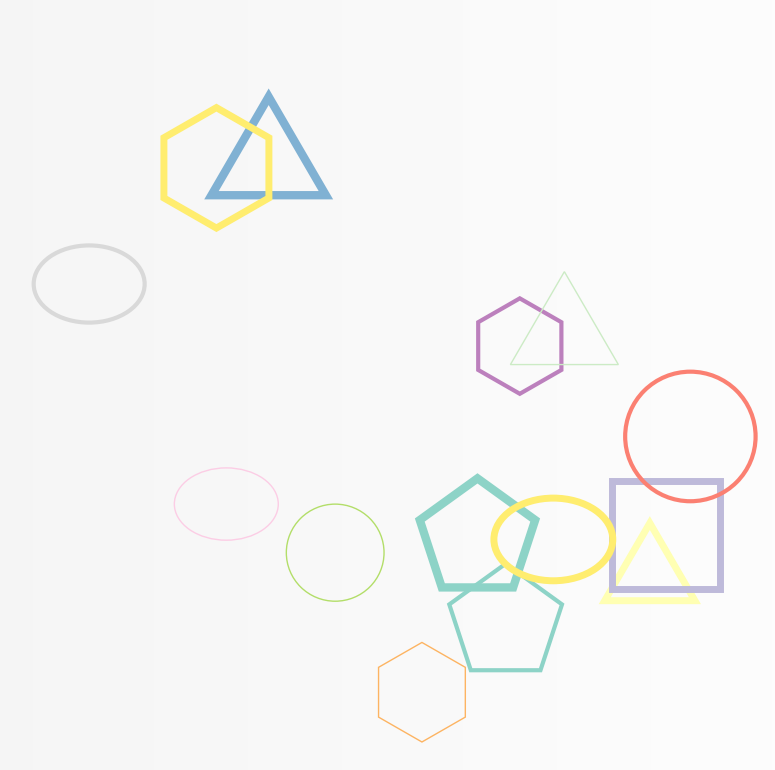[{"shape": "pentagon", "thickness": 3, "radius": 0.39, "center": [0.616, 0.3]}, {"shape": "pentagon", "thickness": 1.5, "radius": 0.38, "center": [0.652, 0.191]}, {"shape": "triangle", "thickness": 2.5, "radius": 0.34, "center": [0.838, 0.253]}, {"shape": "square", "thickness": 2.5, "radius": 0.35, "center": [0.859, 0.305]}, {"shape": "circle", "thickness": 1.5, "radius": 0.42, "center": [0.891, 0.433]}, {"shape": "triangle", "thickness": 3, "radius": 0.43, "center": [0.347, 0.789]}, {"shape": "hexagon", "thickness": 0.5, "radius": 0.32, "center": [0.544, 0.101]}, {"shape": "circle", "thickness": 0.5, "radius": 0.32, "center": [0.432, 0.282]}, {"shape": "oval", "thickness": 0.5, "radius": 0.34, "center": [0.292, 0.345]}, {"shape": "oval", "thickness": 1.5, "radius": 0.36, "center": [0.115, 0.631]}, {"shape": "hexagon", "thickness": 1.5, "radius": 0.31, "center": [0.671, 0.551]}, {"shape": "triangle", "thickness": 0.5, "radius": 0.4, "center": [0.728, 0.567]}, {"shape": "oval", "thickness": 2.5, "radius": 0.38, "center": [0.714, 0.299]}, {"shape": "hexagon", "thickness": 2.5, "radius": 0.39, "center": [0.279, 0.782]}]